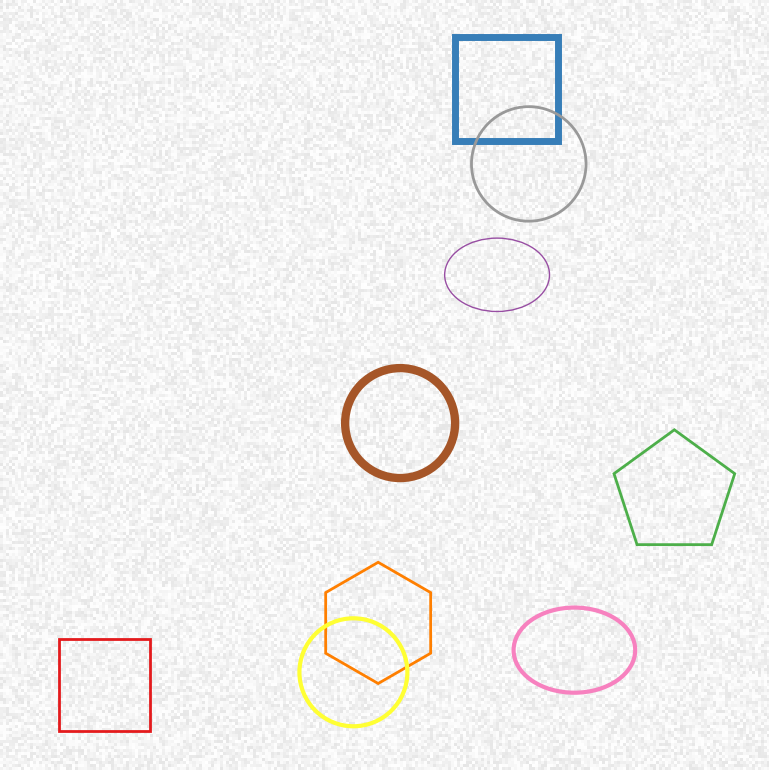[{"shape": "square", "thickness": 1, "radius": 0.3, "center": [0.136, 0.11]}, {"shape": "square", "thickness": 2.5, "radius": 0.34, "center": [0.658, 0.884]}, {"shape": "pentagon", "thickness": 1, "radius": 0.41, "center": [0.876, 0.359]}, {"shape": "oval", "thickness": 0.5, "radius": 0.34, "center": [0.646, 0.643]}, {"shape": "hexagon", "thickness": 1, "radius": 0.39, "center": [0.491, 0.191]}, {"shape": "circle", "thickness": 1.5, "radius": 0.35, "center": [0.459, 0.127]}, {"shape": "circle", "thickness": 3, "radius": 0.36, "center": [0.52, 0.451]}, {"shape": "oval", "thickness": 1.5, "radius": 0.39, "center": [0.746, 0.156]}, {"shape": "circle", "thickness": 1, "radius": 0.37, "center": [0.687, 0.787]}]